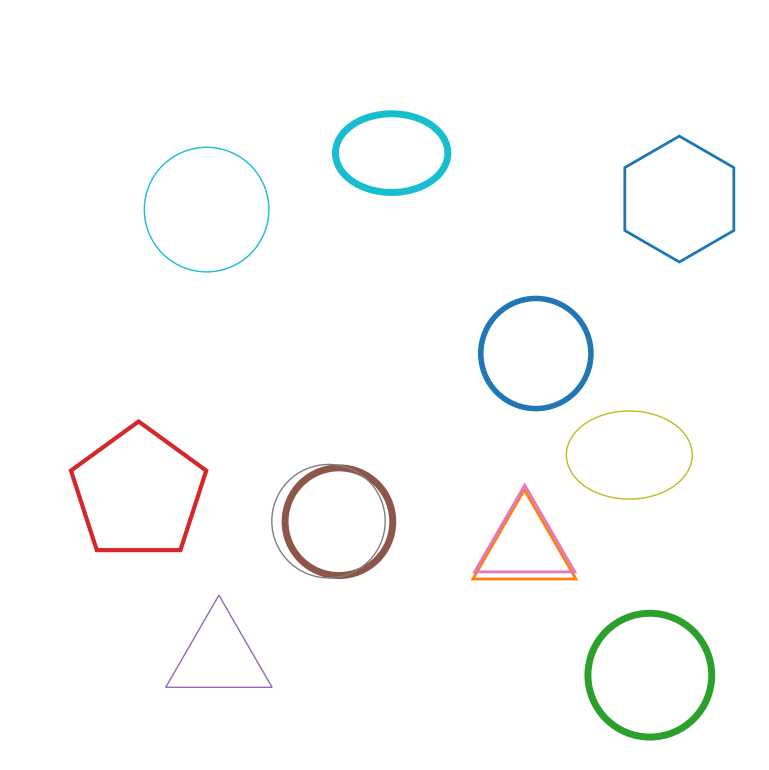[{"shape": "circle", "thickness": 2, "radius": 0.36, "center": [0.696, 0.541]}, {"shape": "hexagon", "thickness": 1, "radius": 0.41, "center": [0.882, 0.741]}, {"shape": "triangle", "thickness": 1, "radius": 0.39, "center": [0.681, 0.287]}, {"shape": "circle", "thickness": 2.5, "radius": 0.4, "center": [0.844, 0.123]}, {"shape": "pentagon", "thickness": 1.5, "radius": 0.46, "center": [0.18, 0.36]}, {"shape": "triangle", "thickness": 0.5, "radius": 0.4, "center": [0.284, 0.147]}, {"shape": "circle", "thickness": 2.5, "radius": 0.35, "center": [0.44, 0.322]}, {"shape": "triangle", "thickness": 1, "radius": 0.38, "center": [0.681, 0.295]}, {"shape": "circle", "thickness": 0.5, "radius": 0.37, "center": [0.427, 0.323]}, {"shape": "oval", "thickness": 0.5, "radius": 0.41, "center": [0.817, 0.409]}, {"shape": "circle", "thickness": 0.5, "radius": 0.4, "center": [0.268, 0.728]}, {"shape": "oval", "thickness": 2.5, "radius": 0.37, "center": [0.509, 0.801]}]